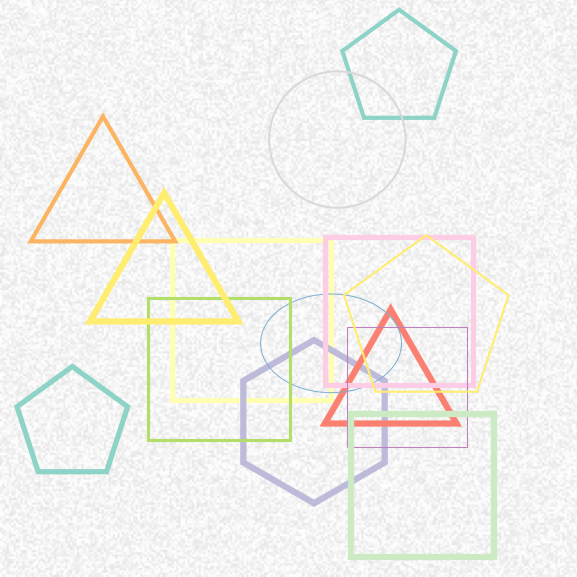[{"shape": "pentagon", "thickness": 2, "radius": 0.52, "center": [0.691, 0.879]}, {"shape": "pentagon", "thickness": 2.5, "radius": 0.5, "center": [0.125, 0.264]}, {"shape": "square", "thickness": 2.5, "radius": 0.69, "center": [0.435, 0.445]}, {"shape": "hexagon", "thickness": 3, "radius": 0.71, "center": [0.544, 0.269]}, {"shape": "triangle", "thickness": 3, "radius": 0.66, "center": [0.677, 0.332]}, {"shape": "oval", "thickness": 0.5, "radius": 0.61, "center": [0.573, 0.405]}, {"shape": "triangle", "thickness": 2, "radius": 0.72, "center": [0.178, 0.653]}, {"shape": "square", "thickness": 1.5, "radius": 0.61, "center": [0.379, 0.36]}, {"shape": "square", "thickness": 2.5, "radius": 0.64, "center": [0.692, 0.461]}, {"shape": "circle", "thickness": 1, "radius": 0.59, "center": [0.584, 0.757]}, {"shape": "square", "thickness": 0.5, "radius": 0.52, "center": [0.705, 0.329]}, {"shape": "square", "thickness": 3, "radius": 0.62, "center": [0.731, 0.159]}, {"shape": "triangle", "thickness": 3, "radius": 0.74, "center": [0.284, 0.517]}, {"shape": "pentagon", "thickness": 1, "radius": 0.75, "center": [0.738, 0.442]}]